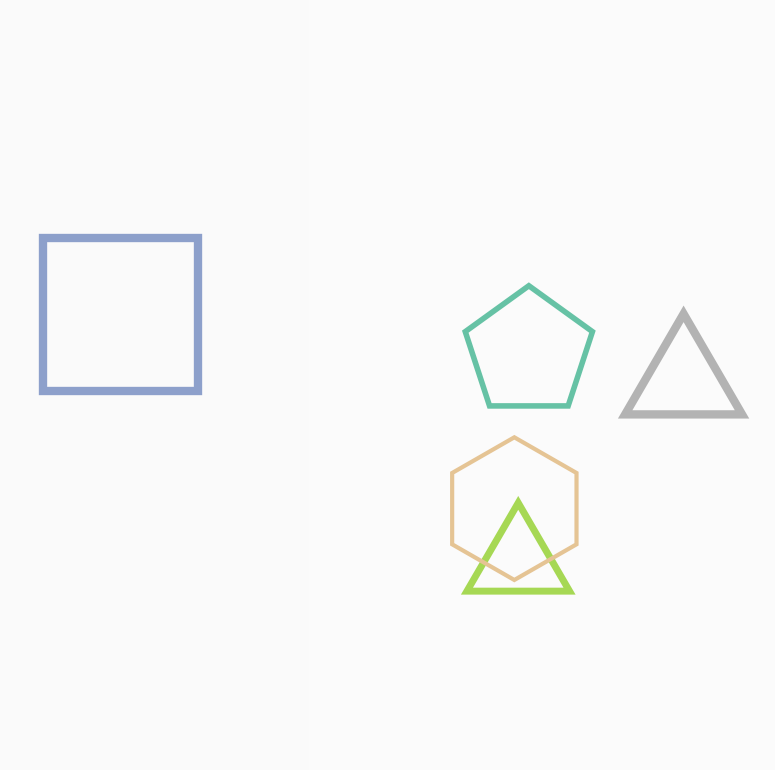[{"shape": "pentagon", "thickness": 2, "radius": 0.43, "center": [0.682, 0.543]}, {"shape": "square", "thickness": 3, "radius": 0.5, "center": [0.155, 0.592]}, {"shape": "triangle", "thickness": 2.5, "radius": 0.38, "center": [0.669, 0.27]}, {"shape": "hexagon", "thickness": 1.5, "radius": 0.46, "center": [0.664, 0.339]}, {"shape": "triangle", "thickness": 3, "radius": 0.44, "center": [0.882, 0.505]}]